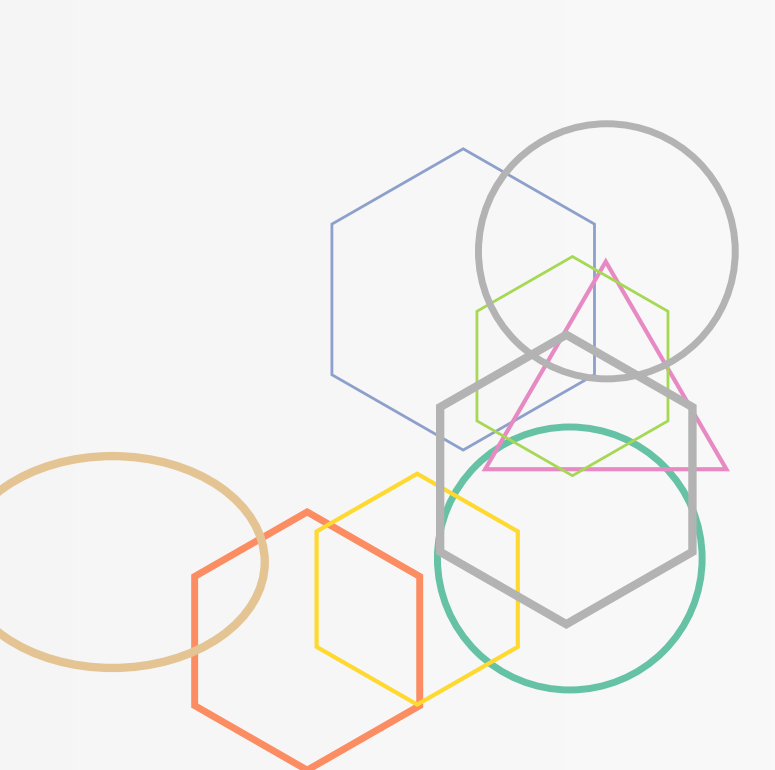[{"shape": "circle", "thickness": 2.5, "radius": 0.85, "center": [0.735, 0.275]}, {"shape": "hexagon", "thickness": 2.5, "radius": 0.84, "center": [0.396, 0.167]}, {"shape": "hexagon", "thickness": 1, "radius": 0.98, "center": [0.598, 0.611]}, {"shape": "triangle", "thickness": 1.5, "radius": 0.9, "center": [0.782, 0.48]}, {"shape": "hexagon", "thickness": 1, "radius": 0.71, "center": [0.739, 0.525]}, {"shape": "hexagon", "thickness": 1.5, "radius": 0.75, "center": [0.538, 0.235]}, {"shape": "oval", "thickness": 3, "radius": 0.98, "center": [0.145, 0.27]}, {"shape": "hexagon", "thickness": 3, "radius": 0.94, "center": [0.731, 0.377]}, {"shape": "circle", "thickness": 2.5, "radius": 0.83, "center": [0.783, 0.674]}]